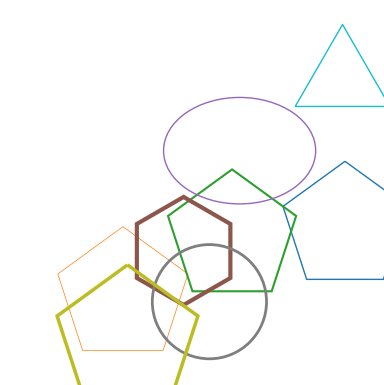[{"shape": "pentagon", "thickness": 1, "radius": 0.85, "center": [0.896, 0.411]}, {"shape": "pentagon", "thickness": 0.5, "radius": 0.89, "center": [0.319, 0.233]}, {"shape": "pentagon", "thickness": 1.5, "radius": 0.87, "center": [0.603, 0.385]}, {"shape": "oval", "thickness": 1, "radius": 0.99, "center": [0.622, 0.609]}, {"shape": "hexagon", "thickness": 3, "radius": 0.7, "center": [0.477, 0.348]}, {"shape": "circle", "thickness": 2, "radius": 0.74, "center": [0.544, 0.216]}, {"shape": "pentagon", "thickness": 2.5, "radius": 0.96, "center": [0.331, 0.12]}, {"shape": "triangle", "thickness": 1, "radius": 0.71, "center": [0.89, 0.794]}]